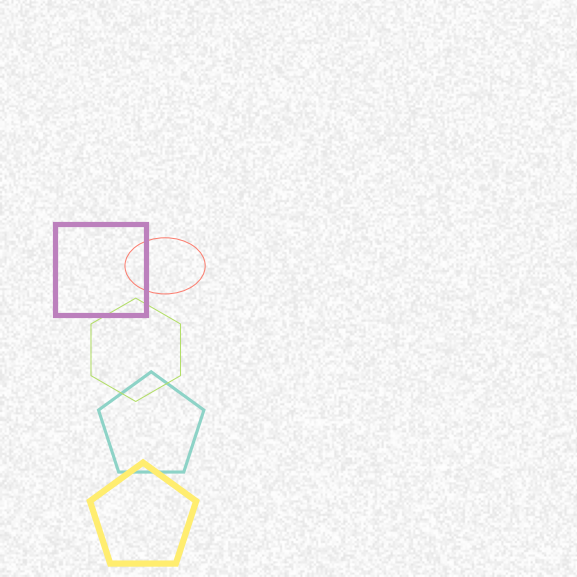[{"shape": "pentagon", "thickness": 1.5, "radius": 0.48, "center": [0.262, 0.259]}, {"shape": "oval", "thickness": 0.5, "radius": 0.35, "center": [0.286, 0.539]}, {"shape": "hexagon", "thickness": 0.5, "radius": 0.45, "center": [0.235, 0.393]}, {"shape": "square", "thickness": 2.5, "radius": 0.39, "center": [0.174, 0.533]}, {"shape": "pentagon", "thickness": 3, "radius": 0.48, "center": [0.248, 0.102]}]